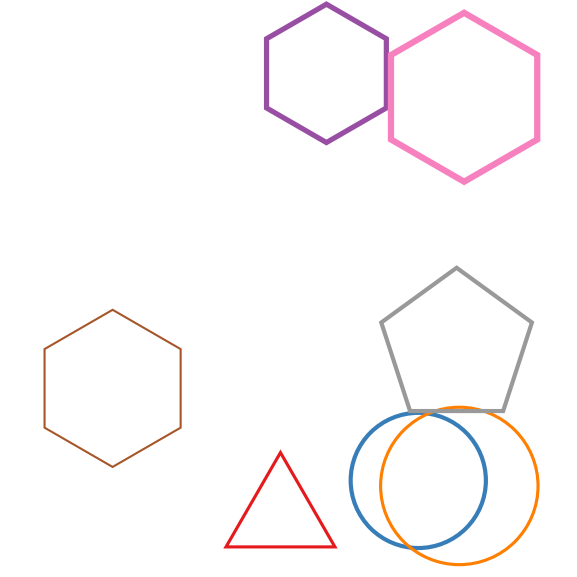[{"shape": "triangle", "thickness": 1.5, "radius": 0.54, "center": [0.486, 0.107]}, {"shape": "circle", "thickness": 2, "radius": 0.59, "center": [0.724, 0.167]}, {"shape": "hexagon", "thickness": 2.5, "radius": 0.6, "center": [0.565, 0.872]}, {"shape": "circle", "thickness": 1.5, "radius": 0.68, "center": [0.795, 0.158]}, {"shape": "hexagon", "thickness": 1, "radius": 0.68, "center": [0.195, 0.327]}, {"shape": "hexagon", "thickness": 3, "radius": 0.73, "center": [0.804, 0.831]}, {"shape": "pentagon", "thickness": 2, "radius": 0.69, "center": [0.791, 0.398]}]